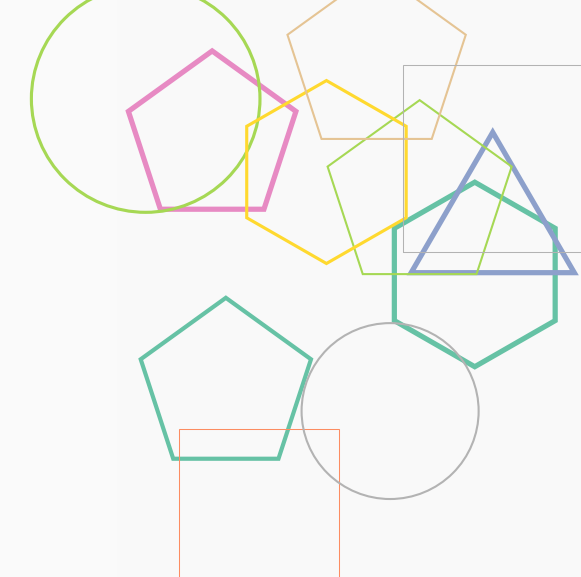[{"shape": "pentagon", "thickness": 2, "radius": 0.77, "center": [0.389, 0.329]}, {"shape": "hexagon", "thickness": 2.5, "radius": 0.8, "center": [0.817, 0.524]}, {"shape": "square", "thickness": 0.5, "radius": 0.69, "center": [0.446, 0.118]}, {"shape": "triangle", "thickness": 2.5, "radius": 0.81, "center": [0.848, 0.608]}, {"shape": "pentagon", "thickness": 2.5, "radius": 0.76, "center": [0.365, 0.759]}, {"shape": "pentagon", "thickness": 1, "radius": 0.83, "center": [0.722, 0.659]}, {"shape": "circle", "thickness": 1.5, "radius": 0.98, "center": [0.251, 0.828]}, {"shape": "hexagon", "thickness": 1.5, "radius": 0.79, "center": [0.562, 0.701]}, {"shape": "pentagon", "thickness": 1, "radius": 0.81, "center": [0.648, 0.889]}, {"shape": "square", "thickness": 0.5, "radius": 0.81, "center": [0.855, 0.725]}, {"shape": "circle", "thickness": 1, "radius": 0.76, "center": [0.671, 0.287]}]